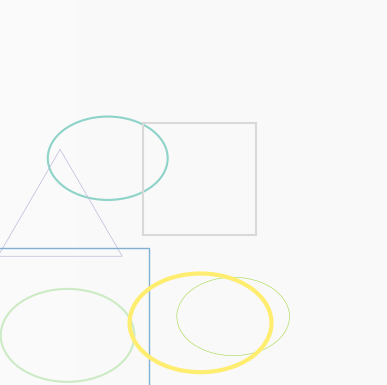[{"shape": "oval", "thickness": 1.5, "radius": 0.77, "center": [0.278, 0.589]}, {"shape": "triangle", "thickness": 0.5, "radius": 0.93, "center": [0.155, 0.427]}, {"shape": "square", "thickness": 1, "radius": 1.0, "center": [0.186, 0.156]}, {"shape": "oval", "thickness": 0.5, "radius": 0.73, "center": [0.602, 0.178]}, {"shape": "square", "thickness": 1.5, "radius": 0.73, "center": [0.516, 0.534]}, {"shape": "oval", "thickness": 1.5, "radius": 0.86, "center": [0.174, 0.129]}, {"shape": "oval", "thickness": 3, "radius": 0.92, "center": [0.517, 0.161]}]